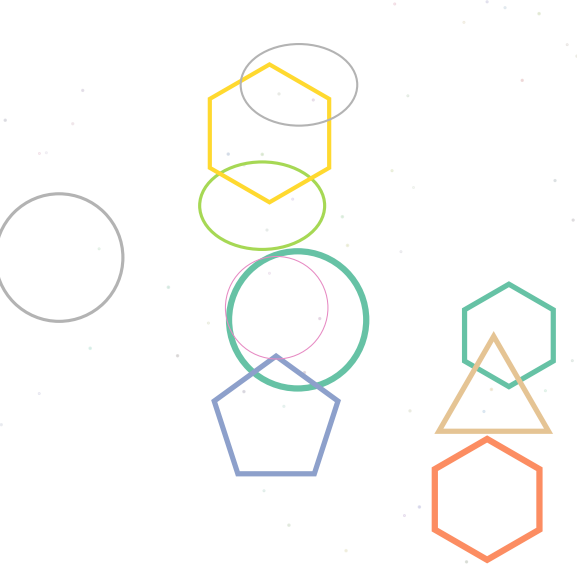[{"shape": "circle", "thickness": 3, "radius": 0.59, "center": [0.515, 0.445]}, {"shape": "hexagon", "thickness": 2.5, "radius": 0.44, "center": [0.881, 0.418]}, {"shape": "hexagon", "thickness": 3, "radius": 0.52, "center": [0.844, 0.134]}, {"shape": "pentagon", "thickness": 2.5, "radius": 0.56, "center": [0.478, 0.27]}, {"shape": "circle", "thickness": 0.5, "radius": 0.44, "center": [0.479, 0.466]}, {"shape": "oval", "thickness": 1.5, "radius": 0.54, "center": [0.454, 0.643]}, {"shape": "hexagon", "thickness": 2, "radius": 0.6, "center": [0.467, 0.768]}, {"shape": "triangle", "thickness": 2.5, "radius": 0.55, "center": [0.855, 0.307]}, {"shape": "oval", "thickness": 1, "radius": 0.5, "center": [0.518, 0.852]}, {"shape": "circle", "thickness": 1.5, "radius": 0.55, "center": [0.102, 0.553]}]